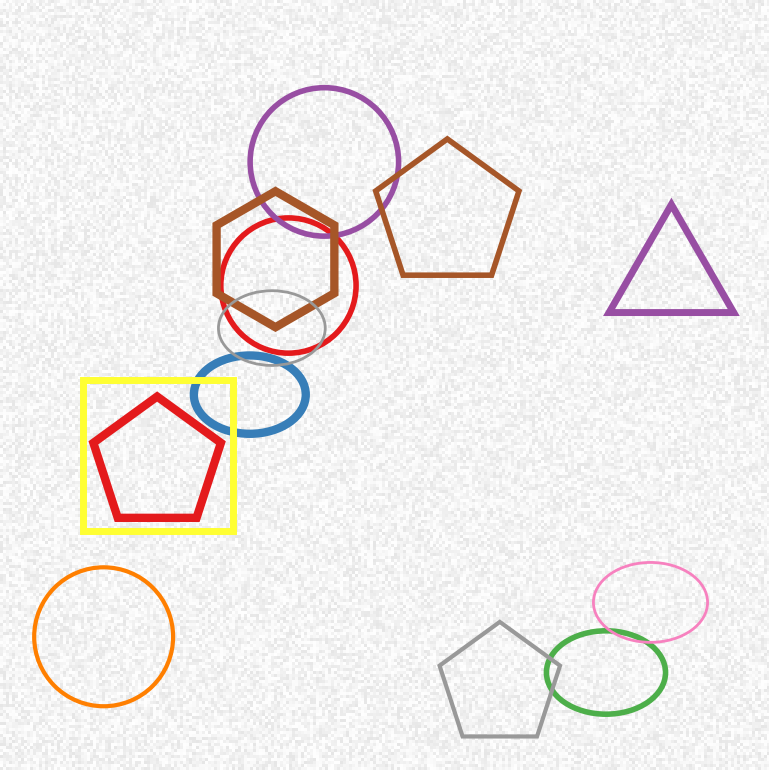[{"shape": "circle", "thickness": 2, "radius": 0.44, "center": [0.375, 0.629]}, {"shape": "pentagon", "thickness": 3, "radius": 0.44, "center": [0.204, 0.398]}, {"shape": "oval", "thickness": 3, "radius": 0.36, "center": [0.324, 0.487]}, {"shape": "oval", "thickness": 2, "radius": 0.39, "center": [0.787, 0.127]}, {"shape": "circle", "thickness": 2, "radius": 0.48, "center": [0.421, 0.79]}, {"shape": "triangle", "thickness": 2.5, "radius": 0.47, "center": [0.872, 0.641]}, {"shape": "circle", "thickness": 1.5, "radius": 0.45, "center": [0.135, 0.173]}, {"shape": "square", "thickness": 2.5, "radius": 0.49, "center": [0.205, 0.409]}, {"shape": "hexagon", "thickness": 3, "radius": 0.44, "center": [0.358, 0.663]}, {"shape": "pentagon", "thickness": 2, "radius": 0.49, "center": [0.581, 0.722]}, {"shape": "oval", "thickness": 1, "radius": 0.37, "center": [0.845, 0.218]}, {"shape": "pentagon", "thickness": 1.5, "radius": 0.41, "center": [0.649, 0.11]}, {"shape": "oval", "thickness": 1, "radius": 0.35, "center": [0.353, 0.574]}]